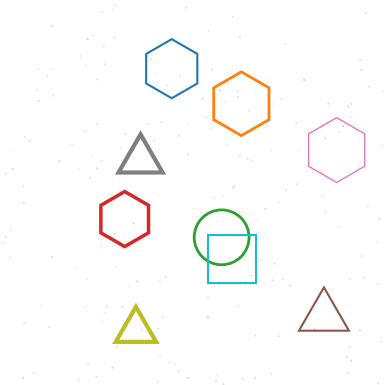[{"shape": "hexagon", "thickness": 1.5, "radius": 0.38, "center": [0.446, 0.822]}, {"shape": "hexagon", "thickness": 2, "radius": 0.41, "center": [0.627, 0.731]}, {"shape": "circle", "thickness": 2, "radius": 0.36, "center": [0.576, 0.384]}, {"shape": "hexagon", "thickness": 2.5, "radius": 0.36, "center": [0.324, 0.431]}, {"shape": "triangle", "thickness": 1.5, "radius": 0.37, "center": [0.841, 0.179]}, {"shape": "hexagon", "thickness": 1, "radius": 0.42, "center": [0.874, 0.61]}, {"shape": "triangle", "thickness": 3, "radius": 0.33, "center": [0.365, 0.585]}, {"shape": "triangle", "thickness": 3, "radius": 0.3, "center": [0.353, 0.142]}, {"shape": "square", "thickness": 1.5, "radius": 0.31, "center": [0.603, 0.327]}]